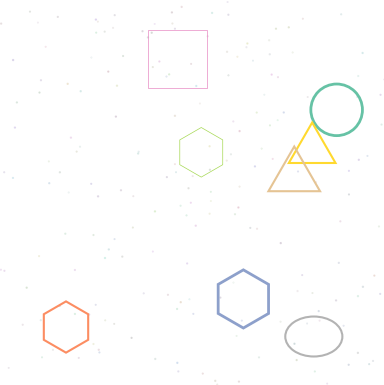[{"shape": "circle", "thickness": 2, "radius": 0.34, "center": [0.874, 0.715]}, {"shape": "hexagon", "thickness": 1.5, "radius": 0.33, "center": [0.171, 0.151]}, {"shape": "hexagon", "thickness": 2, "radius": 0.38, "center": [0.632, 0.224]}, {"shape": "square", "thickness": 0.5, "radius": 0.38, "center": [0.461, 0.847]}, {"shape": "hexagon", "thickness": 0.5, "radius": 0.32, "center": [0.523, 0.604]}, {"shape": "triangle", "thickness": 1.5, "radius": 0.35, "center": [0.811, 0.612]}, {"shape": "triangle", "thickness": 1.5, "radius": 0.39, "center": [0.764, 0.542]}, {"shape": "oval", "thickness": 1.5, "radius": 0.37, "center": [0.815, 0.126]}]